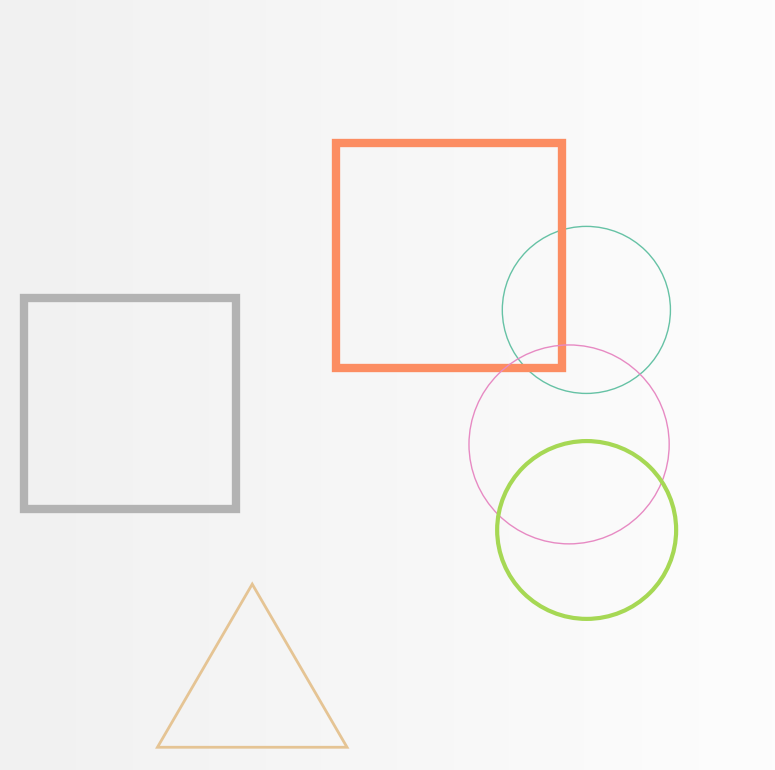[{"shape": "circle", "thickness": 0.5, "radius": 0.54, "center": [0.757, 0.598]}, {"shape": "square", "thickness": 3, "radius": 0.73, "center": [0.579, 0.668]}, {"shape": "circle", "thickness": 0.5, "radius": 0.65, "center": [0.734, 0.423]}, {"shape": "circle", "thickness": 1.5, "radius": 0.58, "center": [0.757, 0.312]}, {"shape": "triangle", "thickness": 1, "radius": 0.71, "center": [0.325, 0.1]}, {"shape": "square", "thickness": 3, "radius": 0.69, "center": [0.168, 0.476]}]